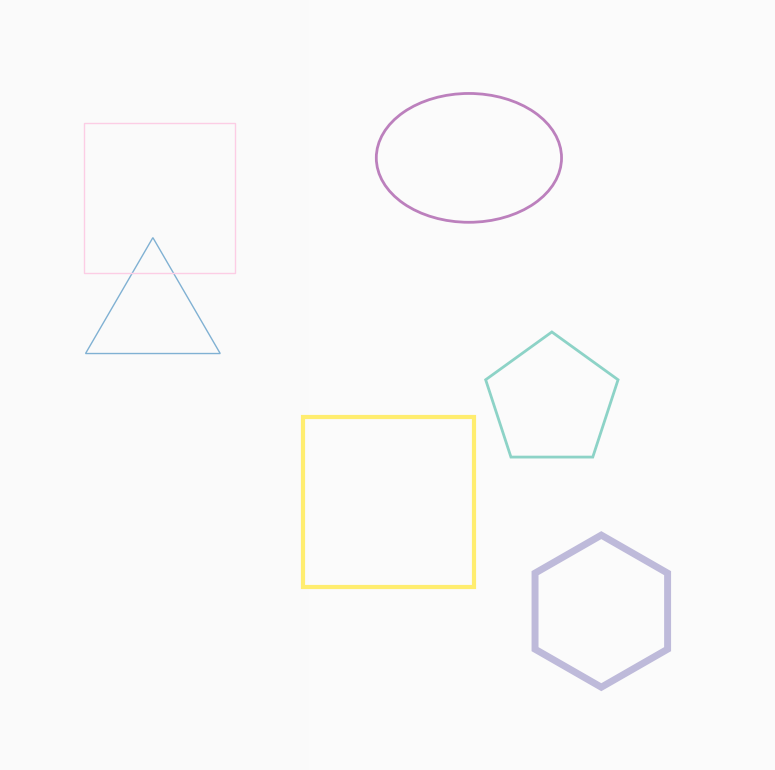[{"shape": "pentagon", "thickness": 1, "radius": 0.45, "center": [0.712, 0.479]}, {"shape": "hexagon", "thickness": 2.5, "radius": 0.49, "center": [0.776, 0.206]}, {"shape": "triangle", "thickness": 0.5, "radius": 0.5, "center": [0.197, 0.591]}, {"shape": "square", "thickness": 0.5, "radius": 0.49, "center": [0.206, 0.743]}, {"shape": "oval", "thickness": 1, "radius": 0.6, "center": [0.605, 0.795]}, {"shape": "square", "thickness": 1.5, "radius": 0.55, "center": [0.501, 0.348]}]